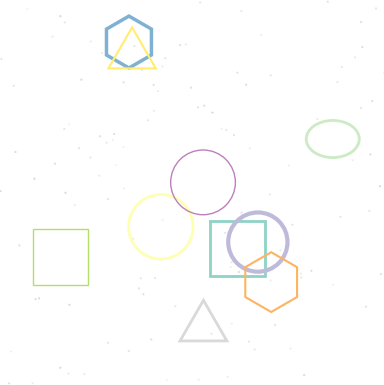[{"shape": "square", "thickness": 2, "radius": 0.36, "center": [0.617, 0.355]}, {"shape": "circle", "thickness": 2, "radius": 0.42, "center": [0.418, 0.411]}, {"shape": "circle", "thickness": 3, "radius": 0.38, "center": [0.67, 0.371]}, {"shape": "hexagon", "thickness": 2.5, "radius": 0.34, "center": [0.335, 0.891]}, {"shape": "hexagon", "thickness": 1.5, "radius": 0.39, "center": [0.704, 0.267]}, {"shape": "square", "thickness": 1, "radius": 0.36, "center": [0.158, 0.333]}, {"shape": "triangle", "thickness": 2, "radius": 0.35, "center": [0.528, 0.15]}, {"shape": "circle", "thickness": 1, "radius": 0.42, "center": [0.527, 0.526]}, {"shape": "oval", "thickness": 2, "radius": 0.34, "center": [0.864, 0.639]}, {"shape": "triangle", "thickness": 1.5, "radius": 0.36, "center": [0.343, 0.858]}]